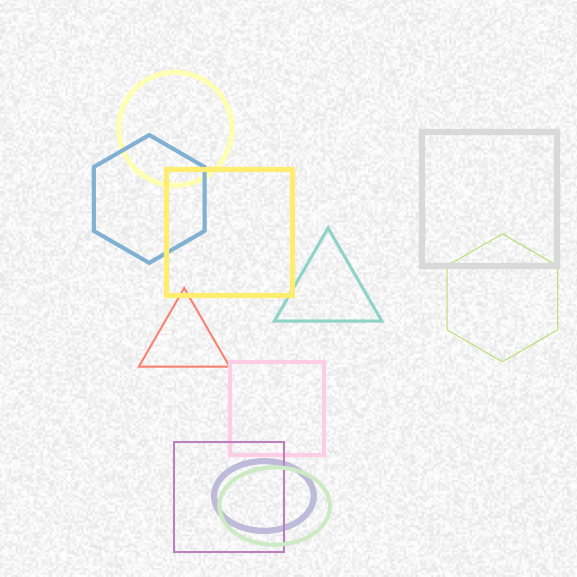[{"shape": "triangle", "thickness": 1.5, "radius": 0.54, "center": [0.568, 0.497]}, {"shape": "circle", "thickness": 2.5, "radius": 0.49, "center": [0.304, 0.776]}, {"shape": "oval", "thickness": 3, "radius": 0.43, "center": [0.457, 0.14]}, {"shape": "triangle", "thickness": 1, "radius": 0.45, "center": [0.319, 0.41]}, {"shape": "hexagon", "thickness": 2, "radius": 0.55, "center": [0.258, 0.655]}, {"shape": "hexagon", "thickness": 0.5, "radius": 0.55, "center": [0.87, 0.483]}, {"shape": "square", "thickness": 2, "radius": 0.4, "center": [0.48, 0.291]}, {"shape": "square", "thickness": 3, "radius": 0.58, "center": [0.848, 0.654]}, {"shape": "square", "thickness": 1, "radius": 0.48, "center": [0.397, 0.139]}, {"shape": "oval", "thickness": 2, "radius": 0.48, "center": [0.476, 0.123]}, {"shape": "square", "thickness": 2.5, "radius": 0.55, "center": [0.397, 0.598]}]